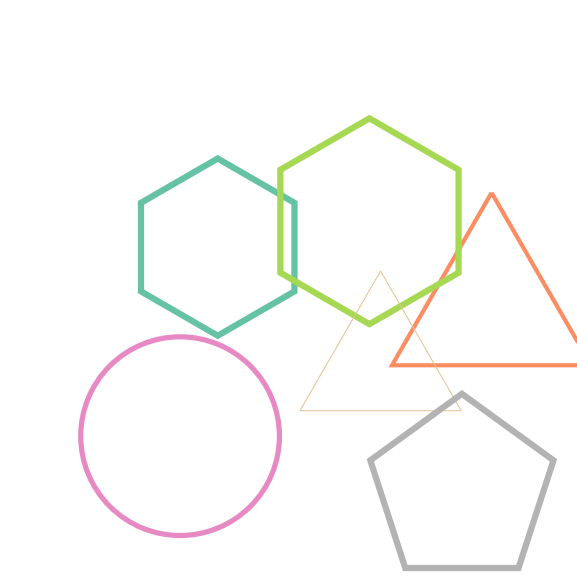[{"shape": "hexagon", "thickness": 3, "radius": 0.77, "center": [0.377, 0.571]}, {"shape": "triangle", "thickness": 2, "radius": 1.0, "center": [0.851, 0.466]}, {"shape": "circle", "thickness": 2.5, "radius": 0.86, "center": [0.312, 0.244]}, {"shape": "hexagon", "thickness": 3, "radius": 0.89, "center": [0.64, 0.616]}, {"shape": "triangle", "thickness": 0.5, "radius": 0.81, "center": [0.659, 0.369]}, {"shape": "pentagon", "thickness": 3, "radius": 0.83, "center": [0.8, 0.15]}]